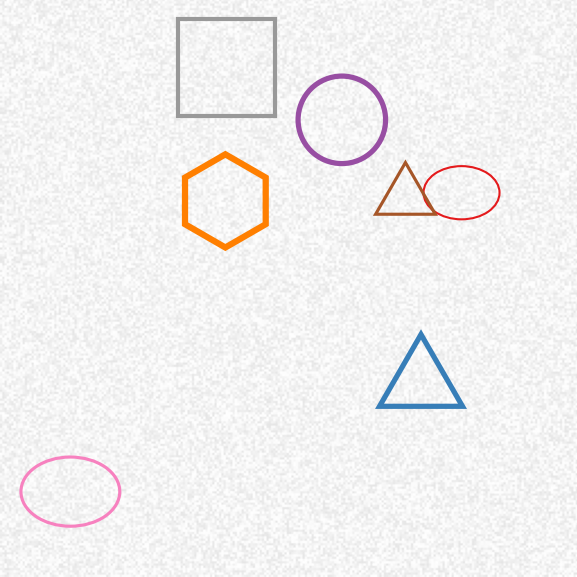[{"shape": "oval", "thickness": 1, "radius": 0.33, "center": [0.799, 0.665]}, {"shape": "triangle", "thickness": 2.5, "radius": 0.41, "center": [0.729, 0.337]}, {"shape": "circle", "thickness": 2.5, "radius": 0.38, "center": [0.592, 0.792]}, {"shape": "hexagon", "thickness": 3, "radius": 0.4, "center": [0.39, 0.651]}, {"shape": "triangle", "thickness": 1.5, "radius": 0.3, "center": [0.702, 0.658]}, {"shape": "oval", "thickness": 1.5, "radius": 0.43, "center": [0.122, 0.148]}, {"shape": "square", "thickness": 2, "radius": 0.42, "center": [0.392, 0.883]}]